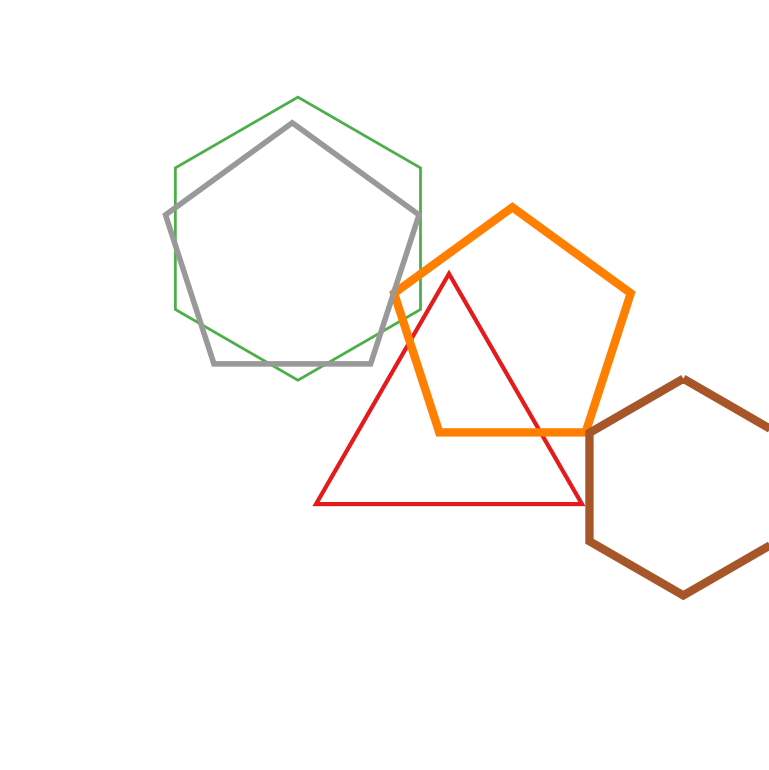[{"shape": "triangle", "thickness": 1.5, "radius": 1.0, "center": [0.583, 0.445]}, {"shape": "hexagon", "thickness": 1, "radius": 0.92, "center": [0.387, 0.69]}, {"shape": "pentagon", "thickness": 3, "radius": 0.81, "center": [0.665, 0.569]}, {"shape": "hexagon", "thickness": 3, "radius": 0.7, "center": [0.887, 0.367]}, {"shape": "pentagon", "thickness": 2, "radius": 0.87, "center": [0.38, 0.667]}]